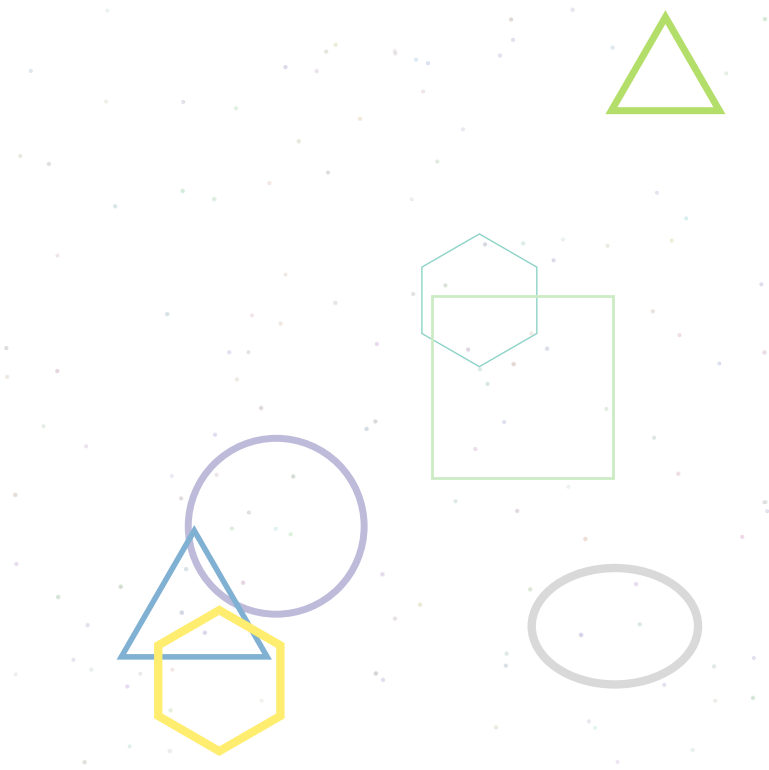[{"shape": "hexagon", "thickness": 0.5, "radius": 0.43, "center": [0.623, 0.61]}, {"shape": "circle", "thickness": 2.5, "radius": 0.57, "center": [0.359, 0.317]}, {"shape": "triangle", "thickness": 2, "radius": 0.55, "center": [0.252, 0.202]}, {"shape": "triangle", "thickness": 2.5, "radius": 0.41, "center": [0.864, 0.897]}, {"shape": "oval", "thickness": 3, "radius": 0.54, "center": [0.799, 0.187]}, {"shape": "square", "thickness": 1, "radius": 0.59, "center": [0.679, 0.497]}, {"shape": "hexagon", "thickness": 3, "radius": 0.46, "center": [0.285, 0.116]}]